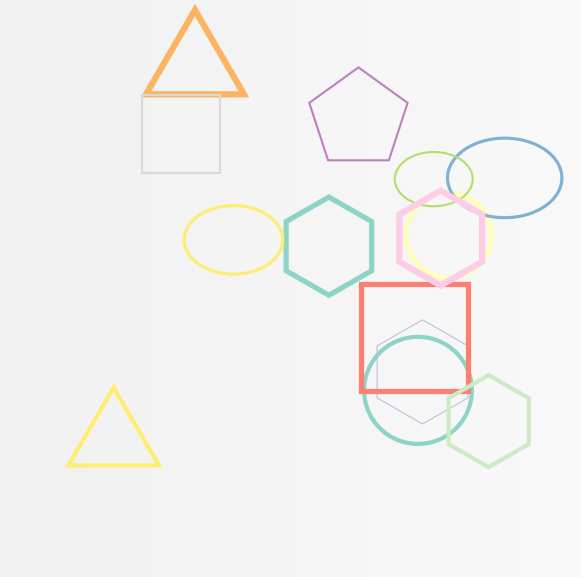[{"shape": "hexagon", "thickness": 2.5, "radius": 0.43, "center": [0.566, 0.573]}, {"shape": "circle", "thickness": 2, "radius": 0.46, "center": [0.719, 0.323]}, {"shape": "circle", "thickness": 2, "radius": 0.37, "center": [0.772, 0.592]}, {"shape": "hexagon", "thickness": 0.5, "radius": 0.45, "center": [0.727, 0.355]}, {"shape": "square", "thickness": 2.5, "radius": 0.46, "center": [0.713, 0.415]}, {"shape": "oval", "thickness": 1.5, "radius": 0.49, "center": [0.868, 0.691]}, {"shape": "triangle", "thickness": 3, "radius": 0.49, "center": [0.335, 0.884]}, {"shape": "oval", "thickness": 1, "radius": 0.34, "center": [0.746, 0.689]}, {"shape": "hexagon", "thickness": 3, "radius": 0.41, "center": [0.758, 0.587]}, {"shape": "square", "thickness": 1, "radius": 0.34, "center": [0.312, 0.768]}, {"shape": "pentagon", "thickness": 1, "radius": 0.44, "center": [0.617, 0.793]}, {"shape": "hexagon", "thickness": 2, "radius": 0.4, "center": [0.841, 0.27]}, {"shape": "oval", "thickness": 1.5, "radius": 0.42, "center": [0.402, 0.584]}, {"shape": "triangle", "thickness": 2, "radius": 0.45, "center": [0.196, 0.238]}]